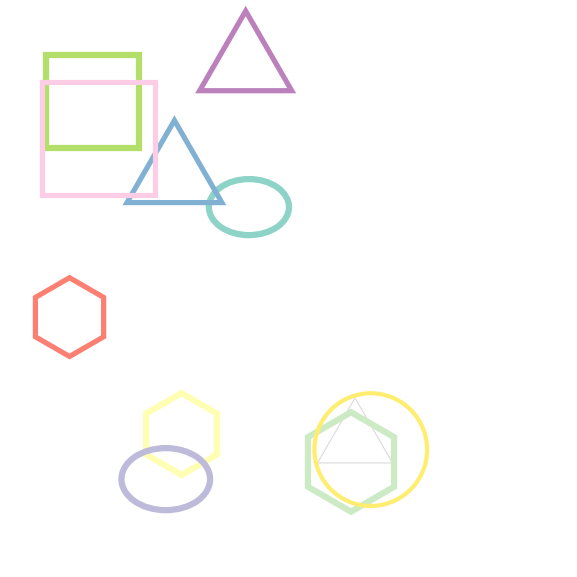[{"shape": "oval", "thickness": 3, "radius": 0.35, "center": [0.431, 0.641]}, {"shape": "hexagon", "thickness": 3, "radius": 0.35, "center": [0.314, 0.248]}, {"shape": "oval", "thickness": 3, "radius": 0.38, "center": [0.287, 0.169]}, {"shape": "hexagon", "thickness": 2.5, "radius": 0.34, "center": [0.12, 0.45]}, {"shape": "triangle", "thickness": 2.5, "radius": 0.47, "center": [0.302, 0.696]}, {"shape": "square", "thickness": 3, "radius": 0.4, "center": [0.161, 0.824]}, {"shape": "square", "thickness": 2.5, "radius": 0.49, "center": [0.171, 0.759]}, {"shape": "triangle", "thickness": 0.5, "radius": 0.38, "center": [0.615, 0.235]}, {"shape": "triangle", "thickness": 2.5, "radius": 0.46, "center": [0.425, 0.888]}, {"shape": "hexagon", "thickness": 3, "radius": 0.43, "center": [0.608, 0.199]}, {"shape": "circle", "thickness": 2, "radius": 0.49, "center": [0.642, 0.221]}]